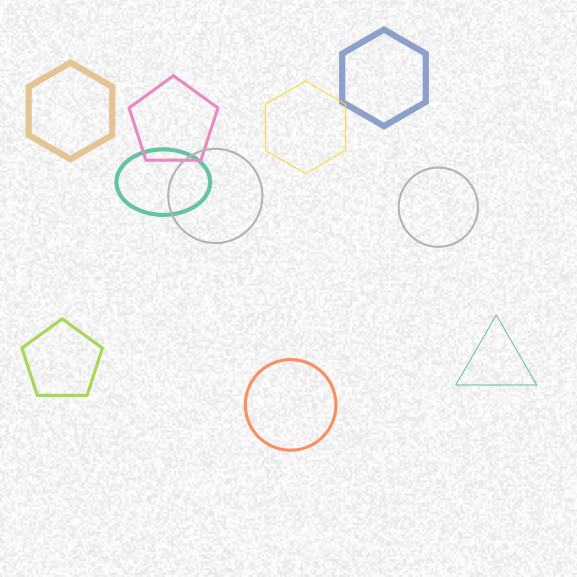[{"shape": "oval", "thickness": 2, "radius": 0.41, "center": [0.283, 0.684]}, {"shape": "triangle", "thickness": 0.5, "radius": 0.4, "center": [0.859, 0.373]}, {"shape": "circle", "thickness": 1.5, "radius": 0.39, "center": [0.503, 0.298]}, {"shape": "hexagon", "thickness": 3, "radius": 0.42, "center": [0.665, 0.864]}, {"shape": "pentagon", "thickness": 1.5, "radius": 0.4, "center": [0.3, 0.787]}, {"shape": "pentagon", "thickness": 1.5, "radius": 0.37, "center": [0.108, 0.374]}, {"shape": "hexagon", "thickness": 0.5, "radius": 0.4, "center": [0.529, 0.779]}, {"shape": "hexagon", "thickness": 3, "radius": 0.42, "center": [0.122, 0.807]}, {"shape": "circle", "thickness": 1, "radius": 0.41, "center": [0.373, 0.66]}, {"shape": "circle", "thickness": 1, "radius": 0.34, "center": [0.759, 0.64]}]